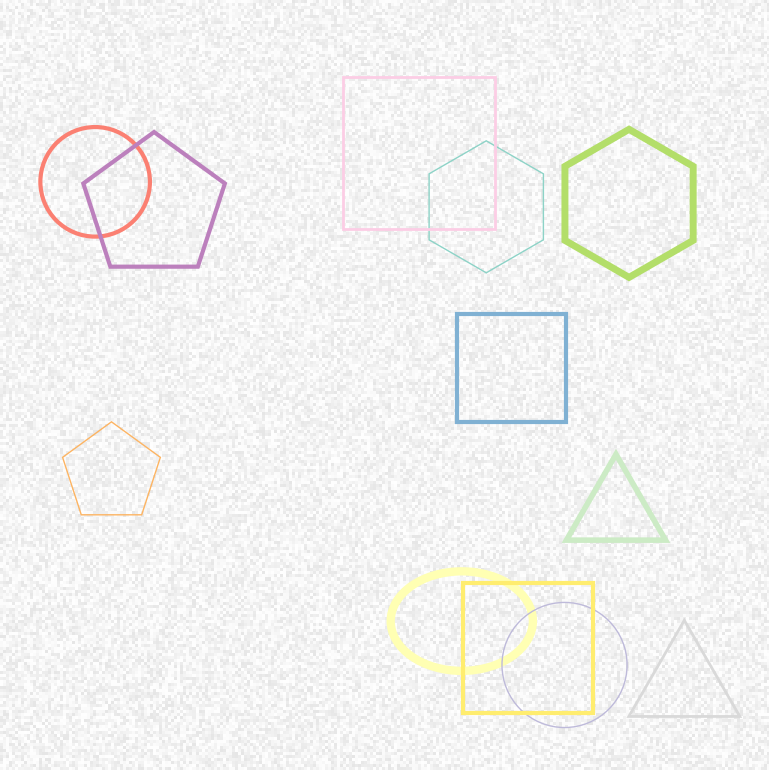[{"shape": "hexagon", "thickness": 0.5, "radius": 0.43, "center": [0.631, 0.731]}, {"shape": "oval", "thickness": 3, "radius": 0.46, "center": [0.6, 0.193]}, {"shape": "circle", "thickness": 0.5, "radius": 0.41, "center": [0.733, 0.136]}, {"shape": "circle", "thickness": 1.5, "radius": 0.36, "center": [0.124, 0.764]}, {"shape": "square", "thickness": 1.5, "radius": 0.35, "center": [0.664, 0.522]}, {"shape": "pentagon", "thickness": 0.5, "radius": 0.33, "center": [0.145, 0.385]}, {"shape": "hexagon", "thickness": 2.5, "radius": 0.48, "center": [0.817, 0.736]}, {"shape": "square", "thickness": 1, "radius": 0.49, "center": [0.544, 0.801]}, {"shape": "triangle", "thickness": 1, "radius": 0.42, "center": [0.889, 0.111]}, {"shape": "pentagon", "thickness": 1.5, "radius": 0.48, "center": [0.2, 0.732]}, {"shape": "triangle", "thickness": 2, "radius": 0.37, "center": [0.8, 0.336]}, {"shape": "square", "thickness": 1.5, "radius": 0.42, "center": [0.686, 0.158]}]